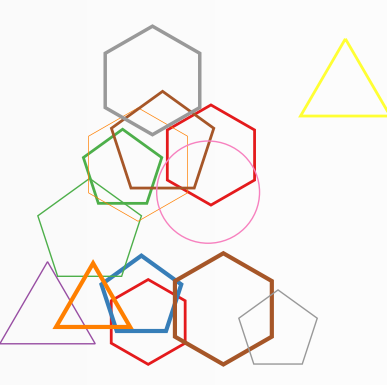[{"shape": "hexagon", "thickness": 2, "radius": 0.65, "center": [0.544, 0.597]}, {"shape": "hexagon", "thickness": 2, "radius": 0.55, "center": [0.382, 0.164]}, {"shape": "pentagon", "thickness": 3, "radius": 0.54, "center": [0.365, 0.228]}, {"shape": "pentagon", "thickness": 1, "radius": 0.7, "center": [0.231, 0.396]}, {"shape": "pentagon", "thickness": 2, "radius": 0.53, "center": [0.316, 0.558]}, {"shape": "triangle", "thickness": 1, "radius": 0.71, "center": [0.123, 0.178]}, {"shape": "hexagon", "thickness": 0.5, "radius": 0.74, "center": [0.356, 0.573]}, {"shape": "triangle", "thickness": 3, "radius": 0.55, "center": [0.24, 0.206]}, {"shape": "triangle", "thickness": 2, "radius": 0.67, "center": [0.891, 0.765]}, {"shape": "hexagon", "thickness": 3, "radius": 0.72, "center": [0.576, 0.198]}, {"shape": "pentagon", "thickness": 2, "radius": 0.69, "center": [0.42, 0.624]}, {"shape": "circle", "thickness": 1, "radius": 0.66, "center": [0.537, 0.501]}, {"shape": "hexagon", "thickness": 2.5, "radius": 0.7, "center": [0.394, 0.791]}, {"shape": "pentagon", "thickness": 1, "radius": 0.53, "center": [0.717, 0.141]}]